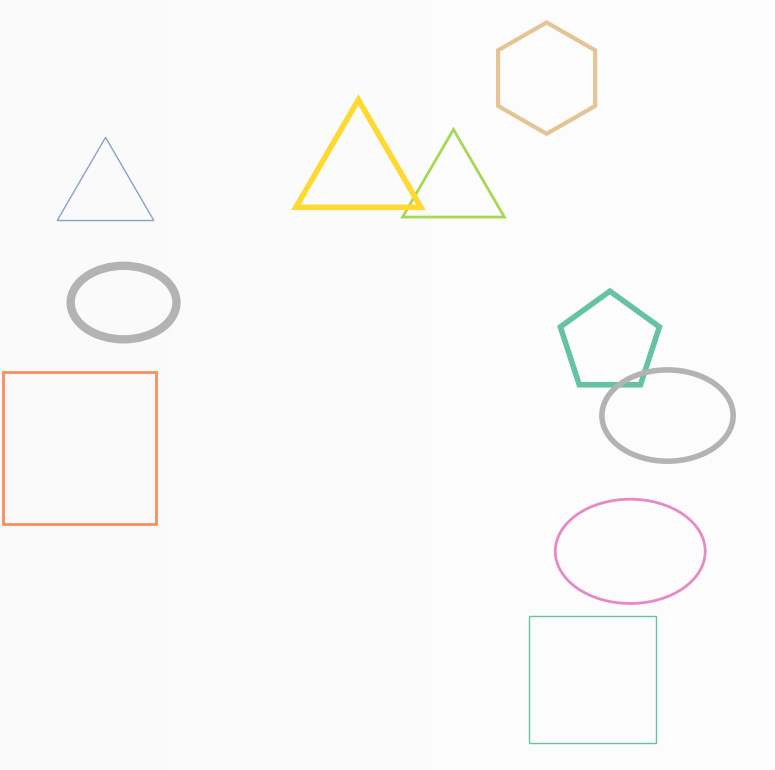[{"shape": "square", "thickness": 0.5, "radius": 0.41, "center": [0.765, 0.117]}, {"shape": "pentagon", "thickness": 2, "radius": 0.34, "center": [0.787, 0.555]}, {"shape": "square", "thickness": 1, "radius": 0.49, "center": [0.103, 0.418]}, {"shape": "triangle", "thickness": 0.5, "radius": 0.36, "center": [0.136, 0.75]}, {"shape": "oval", "thickness": 1, "radius": 0.48, "center": [0.813, 0.284]}, {"shape": "triangle", "thickness": 1, "radius": 0.38, "center": [0.585, 0.756]}, {"shape": "triangle", "thickness": 2, "radius": 0.47, "center": [0.462, 0.777]}, {"shape": "hexagon", "thickness": 1.5, "radius": 0.36, "center": [0.705, 0.899]}, {"shape": "oval", "thickness": 3, "radius": 0.34, "center": [0.159, 0.607]}, {"shape": "oval", "thickness": 2, "radius": 0.42, "center": [0.861, 0.46]}]